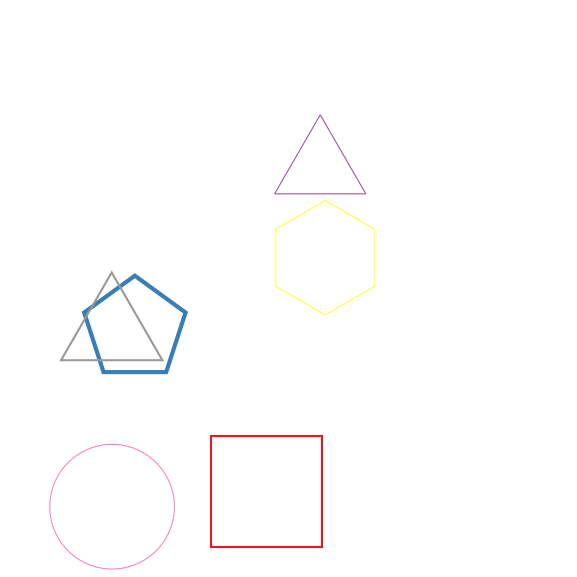[{"shape": "square", "thickness": 1, "radius": 0.48, "center": [0.462, 0.148]}, {"shape": "pentagon", "thickness": 2, "radius": 0.46, "center": [0.234, 0.429]}, {"shape": "triangle", "thickness": 0.5, "radius": 0.46, "center": [0.555, 0.709]}, {"shape": "hexagon", "thickness": 0.5, "radius": 0.49, "center": [0.563, 0.553]}, {"shape": "circle", "thickness": 0.5, "radius": 0.54, "center": [0.194, 0.122]}, {"shape": "triangle", "thickness": 1, "radius": 0.51, "center": [0.193, 0.426]}]